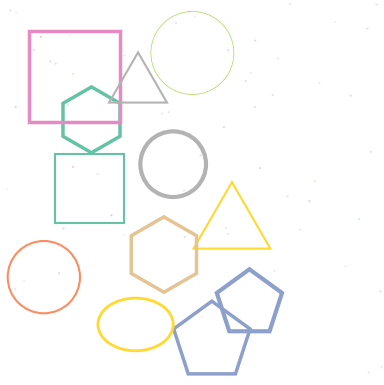[{"shape": "hexagon", "thickness": 2.5, "radius": 0.43, "center": [0.238, 0.689]}, {"shape": "square", "thickness": 1.5, "radius": 0.45, "center": [0.233, 0.509]}, {"shape": "circle", "thickness": 1.5, "radius": 0.47, "center": [0.114, 0.28]}, {"shape": "pentagon", "thickness": 2.5, "radius": 0.52, "center": [0.55, 0.113]}, {"shape": "pentagon", "thickness": 3, "radius": 0.45, "center": [0.648, 0.212]}, {"shape": "square", "thickness": 2.5, "radius": 0.6, "center": [0.193, 0.802]}, {"shape": "circle", "thickness": 0.5, "radius": 0.54, "center": [0.5, 0.862]}, {"shape": "oval", "thickness": 2, "radius": 0.49, "center": [0.352, 0.157]}, {"shape": "triangle", "thickness": 1.5, "radius": 0.58, "center": [0.602, 0.412]}, {"shape": "hexagon", "thickness": 2.5, "radius": 0.49, "center": [0.426, 0.339]}, {"shape": "triangle", "thickness": 1.5, "radius": 0.43, "center": [0.359, 0.777]}, {"shape": "circle", "thickness": 3, "radius": 0.43, "center": [0.45, 0.573]}]